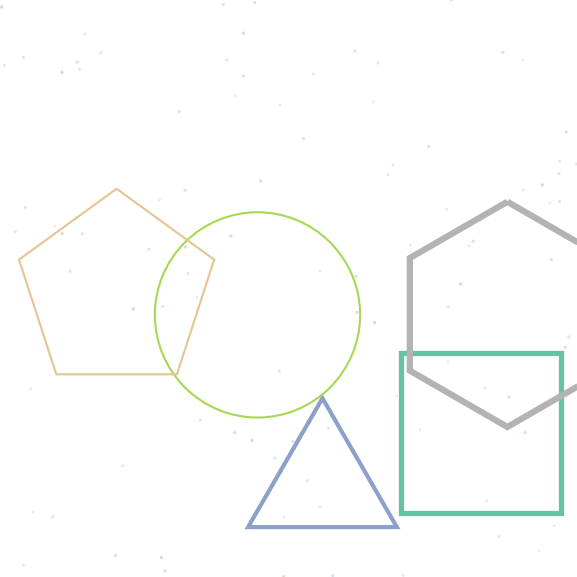[{"shape": "square", "thickness": 2.5, "radius": 0.69, "center": [0.833, 0.25]}, {"shape": "triangle", "thickness": 2, "radius": 0.74, "center": [0.558, 0.161]}, {"shape": "circle", "thickness": 1, "radius": 0.89, "center": [0.446, 0.454]}, {"shape": "pentagon", "thickness": 1, "radius": 0.89, "center": [0.202, 0.495]}, {"shape": "hexagon", "thickness": 3, "radius": 0.98, "center": [0.879, 0.455]}]